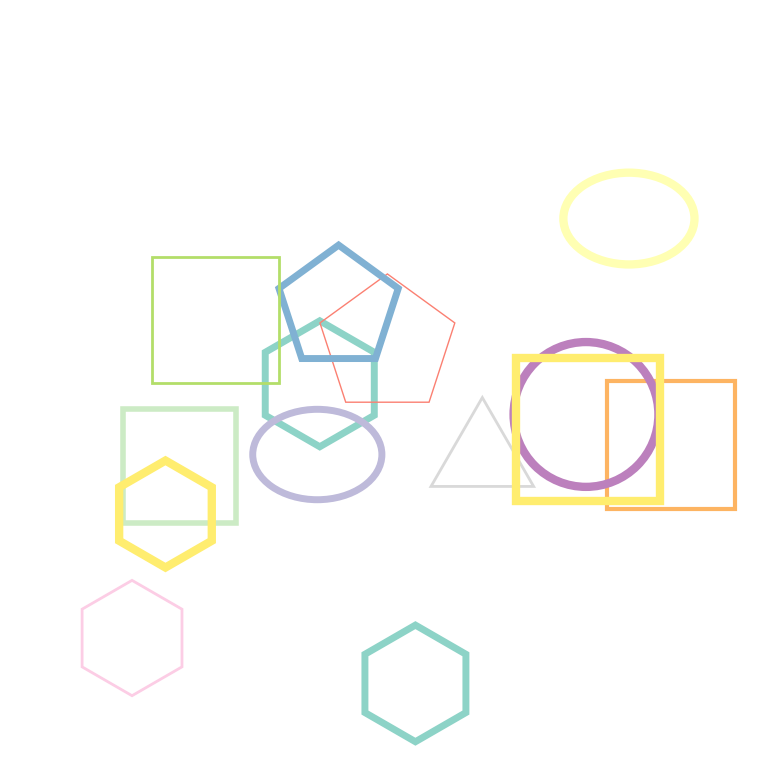[{"shape": "hexagon", "thickness": 2.5, "radius": 0.41, "center": [0.415, 0.502]}, {"shape": "hexagon", "thickness": 2.5, "radius": 0.38, "center": [0.54, 0.112]}, {"shape": "oval", "thickness": 3, "radius": 0.43, "center": [0.817, 0.716]}, {"shape": "oval", "thickness": 2.5, "radius": 0.42, "center": [0.412, 0.41]}, {"shape": "pentagon", "thickness": 0.5, "radius": 0.46, "center": [0.503, 0.552]}, {"shape": "pentagon", "thickness": 2.5, "radius": 0.41, "center": [0.44, 0.6]}, {"shape": "square", "thickness": 1.5, "radius": 0.42, "center": [0.872, 0.422]}, {"shape": "square", "thickness": 1, "radius": 0.41, "center": [0.28, 0.584]}, {"shape": "hexagon", "thickness": 1, "radius": 0.37, "center": [0.171, 0.171]}, {"shape": "triangle", "thickness": 1, "radius": 0.38, "center": [0.626, 0.407]}, {"shape": "circle", "thickness": 3, "radius": 0.47, "center": [0.761, 0.462]}, {"shape": "square", "thickness": 2, "radius": 0.37, "center": [0.233, 0.395]}, {"shape": "hexagon", "thickness": 3, "radius": 0.35, "center": [0.215, 0.332]}, {"shape": "square", "thickness": 3, "radius": 0.46, "center": [0.764, 0.442]}]